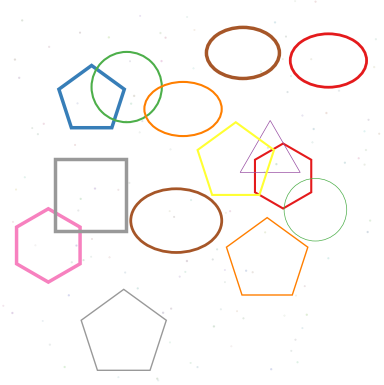[{"shape": "oval", "thickness": 2, "radius": 0.5, "center": [0.853, 0.843]}, {"shape": "hexagon", "thickness": 1.5, "radius": 0.42, "center": [0.735, 0.543]}, {"shape": "pentagon", "thickness": 2.5, "radius": 0.45, "center": [0.238, 0.741]}, {"shape": "circle", "thickness": 1.5, "radius": 0.46, "center": [0.329, 0.774]}, {"shape": "circle", "thickness": 0.5, "radius": 0.41, "center": [0.819, 0.455]}, {"shape": "triangle", "thickness": 0.5, "radius": 0.45, "center": [0.702, 0.597]}, {"shape": "pentagon", "thickness": 1, "radius": 0.56, "center": [0.694, 0.324]}, {"shape": "oval", "thickness": 1.5, "radius": 0.5, "center": [0.475, 0.717]}, {"shape": "pentagon", "thickness": 1.5, "radius": 0.52, "center": [0.612, 0.578]}, {"shape": "oval", "thickness": 2.5, "radius": 0.47, "center": [0.631, 0.863]}, {"shape": "oval", "thickness": 2, "radius": 0.59, "center": [0.458, 0.427]}, {"shape": "hexagon", "thickness": 2.5, "radius": 0.48, "center": [0.126, 0.362]}, {"shape": "pentagon", "thickness": 1, "radius": 0.58, "center": [0.321, 0.132]}, {"shape": "square", "thickness": 2.5, "radius": 0.47, "center": [0.235, 0.494]}]